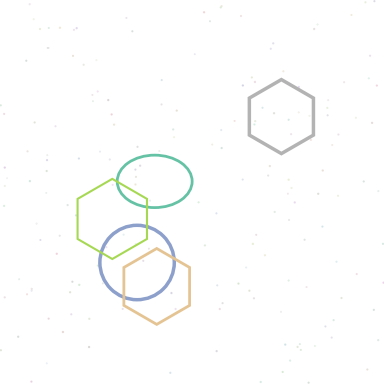[{"shape": "oval", "thickness": 2, "radius": 0.49, "center": [0.402, 0.529]}, {"shape": "circle", "thickness": 2.5, "radius": 0.48, "center": [0.356, 0.318]}, {"shape": "hexagon", "thickness": 1.5, "radius": 0.52, "center": [0.292, 0.431]}, {"shape": "hexagon", "thickness": 2, "radius": 0.49, "center": [0.407, 0.256]}, {"shape": "hexagon", "thickness": 2.5, "radius": 0.48, "center": [0.731, 0.697]}]